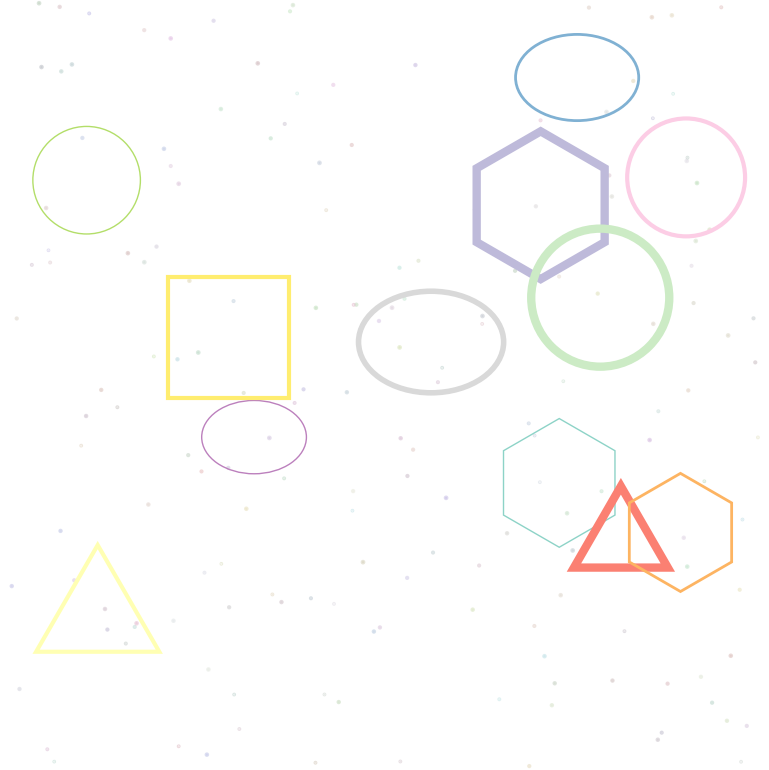[{"shape": "hexagon", "thickness": 0.5, "radius": 0.42, "center": [0.726, 0.373]}, {"shape": "triangle", "thickness": 1.5, "radius": 0.46, "center": [0.127, 0.2]}, {"shape": "hexagon", "thickness": 3, "radius": 0.48, "center": [0.702, 0.733]}, {"shape": "triangle", "thickness": 3, "radius": 0.35, "center": [0.806, 0.298]}, {"shape": "oval", "thickness": 1, "radius": 0.4, "center": [0.75, 0.899]}, {"shape": "hexagon", "thickness": 1, "radius": 0.38, "center": [0.884, 0.309]}, {"shape": "circle", "thickness": 0.5, "radius": 0.35, "center": [0.113, 0.766]}, {"shape": "circle", "thickness": 1.5, "radius": 0.38, "center": [0.891, 0.77]}, {"shape": "oval", "thickness": 2, "radius": 0.47, "center": [0.56, 0.556]}, {"shape": "oval", "thickness": 0.5, "radius": 0.34, "center": [0.33, 0.432]}, {"shape": "circle", "thickness": 3, "radius": 0.45, "center": [0.78, 0.613]}, {"shape": "square", "thickness": 1.5, "radius": 0.39, "center": [0.297, 0.562]}]